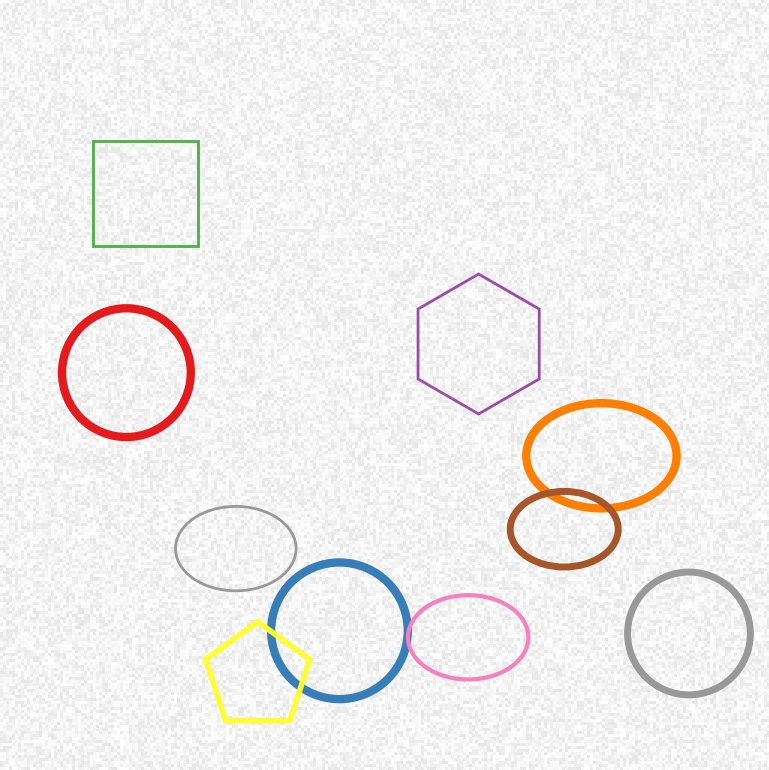[{"shape": "circle", "thickness": 3, "radius": 0.42, "center": [0.164, 0.516]}, {"shape": "circle", "thickness": 3, "radius": 0.44, "center": [0.441, 0.181]}, {"shape": "square", "thickness": 1, "radius": 0.34, "center": [0.189, 0.749]}, {"shape": "hexagon", "thickness": 1, "radius": 0.45, "center": [0.622, 0.553]}, {"shape": "oval", "thickness": 3, "radius": 0.49, "center": [0.781, 0.408]}, {"shape": "pentagon", "thickness": 2, "radius": 0.36, "center": [0.335, 0.122]}, {"shape": "oval", "thickness": 2.5, "radius": 0.35, "center": [0.733, 0.313]}, {"shape": "oval", "thickness": 1.5, "radius": 0.39, "center": [0.608, 0.172]}, {"shape": "oval", "thickness": 1, "radius": 0.39, "center": [0.306, 0.288]}, {"shape": "circle", "thickness": 2.5, "radius": 0.4, "center": [0.895, 0.177]}]